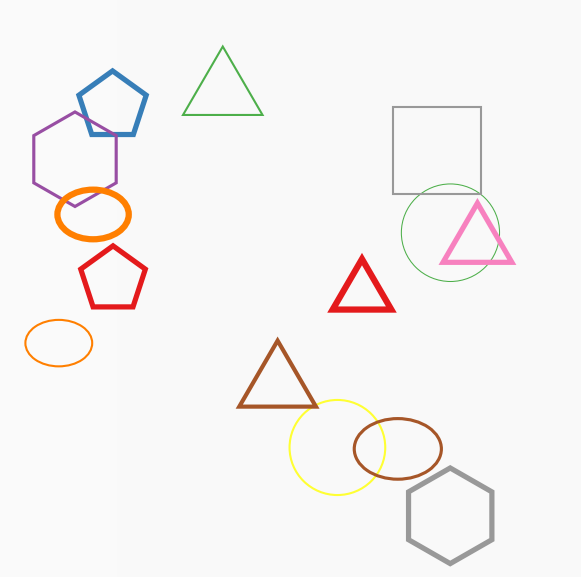[{"shape": "triangle", "thickness": 3, "radius": 0.29, "center": [0.623, 0.492]}, {"shape": "pentagon", "thickness": 2.5, "radius": 0.29, "center": [0.194, 0.515]}, {"shape": "pentagon", "thickness": 2.5, "radius": 0.3, "center": [0.194, 0.815]}, {"shape": "triangle", "thickness": 1, "radius": 0.39, "center": [0.383, 0.84]}, {"shape": "circle", "thickness": 0.5, "radius": 0.42, "center": [0.775, 0.596]}, {"shape": "hexagon", "thickness": 1.5, "radius": 0.41, "center": [0.129, 0.723]}, {"shape": "oval", "thickness": 3, "radius": 0.31, "center": [0.16, 0.628]}, {"shape": "oval", "thickness": 1, "radius": 0.29, "center": [0.101, 0.405]}, {"shape": "circle", "thickness": 1, "radius": 0.41, "center": [0.58, 0.224]}, {"shape": "oval", "thickness": 1.5, "radius": 0.37, "center": [0.684, 0.222]}, {"shape": "triangle", "thickness": 2, "radius": 0.38, "center": [0.478, 0.333]}, {"shape": "triangle", "thickness": 2.5, "radius": 0.34, "center": [0.821, 0.579]}, {"shape": "square", "thickness": 1, "radius": 0.38, "center": [0.752, 0.738]}, {"shape": "hexagon", "thickness": 2.5, "radius": 0.41, "center": [0.775, 0.106]}]